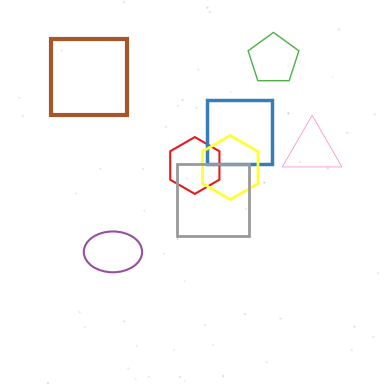[{"shape": "hexagon", "thickness": 1.5, "radius": 0.37, "center": [0.506, 0.57]}, {"shape": "square", "thickness": 2.5, "radius": 0.42, "center": [0.622, 0.656]}, {"shape": "pentagon", "thickness": 1, "radius": 0.35, "center": [0.71, 0.847]}, {"shape": "oval", "thickness": 1.5, "radius": 0.38, "center": [0.293, 0.346]}, {"shape": "hexagon", "thickness": 2, "radius": 0.42, "center": [0.598, 0.565]}, {"shape": "square", "thickness": 3, "radius": 0.49, "center": [0.232, 0.8]}, {"shape": "triangle", "thickness": 0.5, "radius": 0.45, "center": [0.811, 0.611]}, {"shape": "square", "thickness": 2, "radius": 0.47, "center": [0.553, 0.481]}]